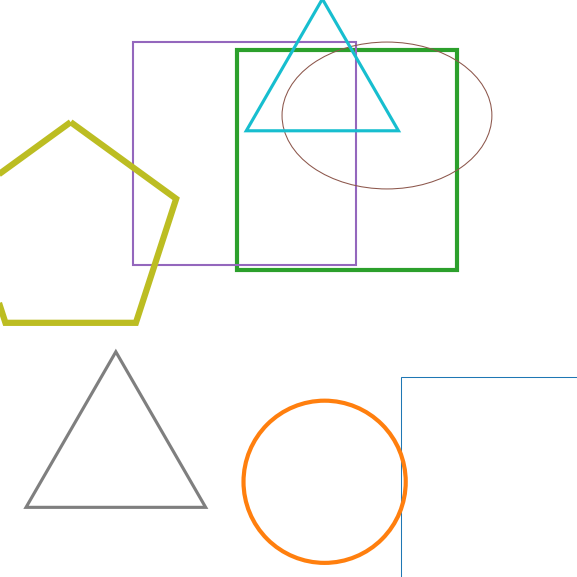[{"shape": "square", "thickness": 0.5, "radius": 0.95, "center": [0.883, 0.158]}, {"shape": "circle", "thickness": 2, "radius": 0.7, "center": [0.562, 0.165]}, {"shape": "square", "thickness": 2, "radius": 0.96, "center": [0.601, 0.722]}, {"shape": "square", "thickness": 1, "radius": 0.97, "center": [0.423, 0.733]}, {"shape": "oval", "thickness": 0.5, "radius": 0.91, "center": [0.67, 0.799]}, {"shape": "triangle", "thickness": 1.5, "radius": 0.9, "center": [0.201, 0.21]}, {"shape": "pentagon", "thickness": 3, "radius": 0.96, "center": [0.122, 0.596]}, {"shape": "triangle", "thickness": 1.5, "radius": 0.76, "center": [0.558, 0.849]}]